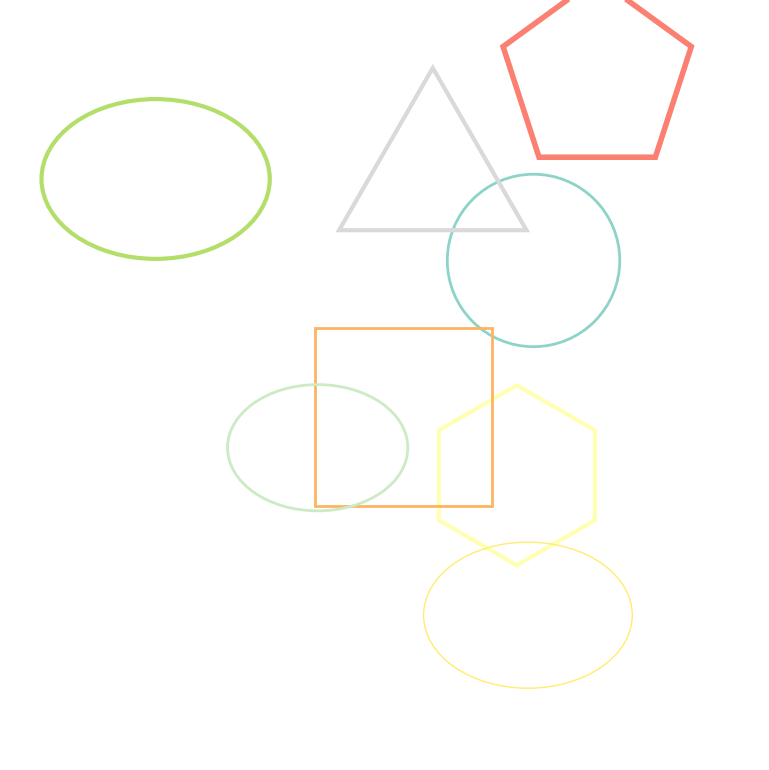[{"shape": "circle", "thickness": 1, "radius": 0.56, "center": [0.693, 0.662]}, {"shape": "hexagon", "thickness": 1.5, "radius": 0.58, "center": [0.671, 0.383]}, {"shape": "pentagon", "thickness": 2, "radius": 0.64, "center": [0.776, 0.9]}, {"shape": "square", "thickness": 1, "radius": 0.58, "center": [0.524, 0.458]}, {"shape": "oval", "thickness": 1.5, "radius": 0.74, "center": [0.202, 0.768]}, {"shape": "triangle", "thickness": 1.5, "radius": 0.7, "center": [0.562, 0.771]}, {"shape": "oval", "thickness": 1, "radius": 0.59, "center": [0.413, 0.419]}, {"shape": "oval", "thickness": 0.5, "radius": 0.68, "center": [0.686, 0.201]}]